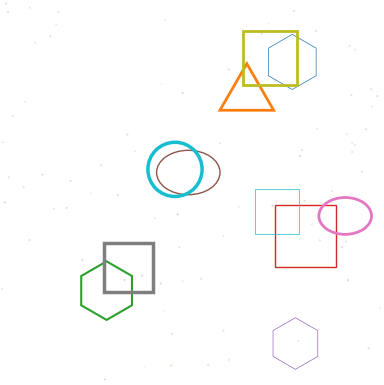[{"shape": "hexagon", "thickness": 0.5, "radius": 0.36, "center": [0.759, 0.839]}, {"shape": "triangle", "thickness": 2, "radius": 0.4, "center": [0.641, 0.754]}, {"shape": "hexagon", "thickness": 1.5, "radius": 0.38, "center": [0.277, 0.245]}, {"shape": "square", "thickness": 1, "radius": 0.4, "center": [0.794, 0.387]}, {"shape": "hexagon", "thickness": 0.5, "radius": 0.34, "center": [0.767, 0.108]}, {"shape": "oval", "thickness": 1, "radius": 0.41, "center": [0.489, 0.552]}, {"shape": "oval", "thickness": 2, "radius": 0.34, "center": [0.897, 0.439]}, {"shape": "square", "thickness": 2.5, "radius": 0.32, "center": [0.334, 0.304]}, {"shape": "square", "thickness": 2, "radius": 0.35, "center": [0.701, 0.85]}, {"shape": "square", "thickness": 0.5, "radius": 0.29, "center": [0.72, 0.451]}, {"shape": "circle", "thickness": 2.5, "radius": 0.35, "center": [0.455, 0.56]}]